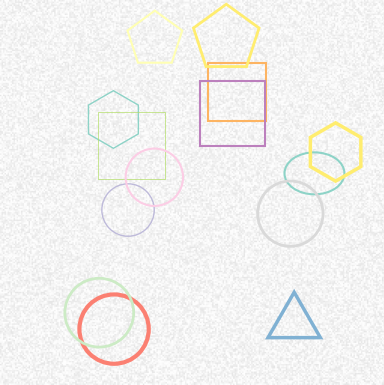[{"shape": "oval", "thickness": 1.5, "radius": 0.39, "center": [0.817, 0.55]}, {"shape": "hexagon", "thickness": 1, "radius": 0.37, "center": [0.295, 0.69]}, {"shape": "pentagon", "thickness": 1.5, "radius": 0.37, "center": [0.402, 0.898]}, {"shape": "circle", "thickness": 1, "radius": 0.34, "center": [0.333, 0.454]}, {"shape": "circle", "thickness": 3, "radius": 0.45, "center": [0.296, 0.145]}, {"shape": "triangle", "thickness": 2.5, "radius": 0.39, "center": [0.764, 0.162]}, {"shape": "square", "thickness": 1.5, "radius": 0.38, "center": [0.616, 0.761]}, {"shape": "square", "thickness": 0.5, "radius": 0.44, "center": [0.341, 0.622]}, {"shape": "circle", "thickness": 1.5, "radius": 0.37, "center": [0.401, 0.54]}, {"shape": "circle", "thickness": 2, "radius": 0.42, "center": [0.754, 0.445]}, {"shape": "square", "thickness": 1.5, "radius": 0.43, "center": [0.604, 0.705]}, {"shape": "circle", "thickness": 2, "radius": 0.45, "center": [0.258, 0.188]}, {"shape": "hexagon", "thickness": 2.5, "radius": 0.38, "center": [0.872, 0.605]}, {"shape": "pentagon", "thickness": 2, "radius": 0.45, "center": [0.588, 0.9]}]